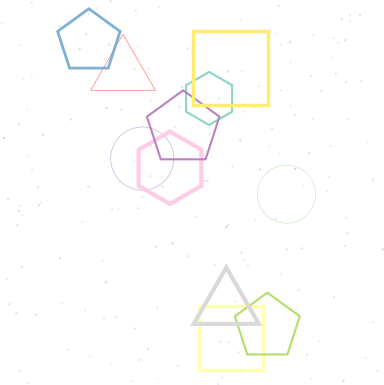[{"shape": "hexagon", "thickness": 1.5, "radius": 0.34, "center": [0.543, 0.744]}, {"shape": "square", "thickness": 2.5, "radius": 0.42, "center": [0.599, 0.122]}, {"shape": "circle", "thickness": 0.5, "radius": 0.41, "center": [0.37, 0.588]}, {"shape": "triangle", "thickness": 0.5, "radius": 0.49, "center": [0.319, 0.814]}, {"shape": "pentagon", "thickness": 2, "radius": 0.43, "center": [0.231, 0.892]}, {"shape": "pentagon", "thickness": 1.5, "radius": 0.44, "center": [0.694, 0.151]}, {"shape": "hexagon", "thickness": 3, "radius": 0.47, "center": [0.442, 0.564]}, {"shape": "triangle", "thickness": 3, "radius": 0.49, "center": [0.588, 0.208]}, {"shape": "pentagon", "thickness": 1.5, "radius": 0.5, "center": [0.476, 0.666]}, {"shape": "circle", "thickness": 0.5, "radius": 0.38, "center": [0.744, 0.496]}, {"shape": "square", "thickness": 2.5, "radius": 0.48, "center": [0.599, 0.823]}]